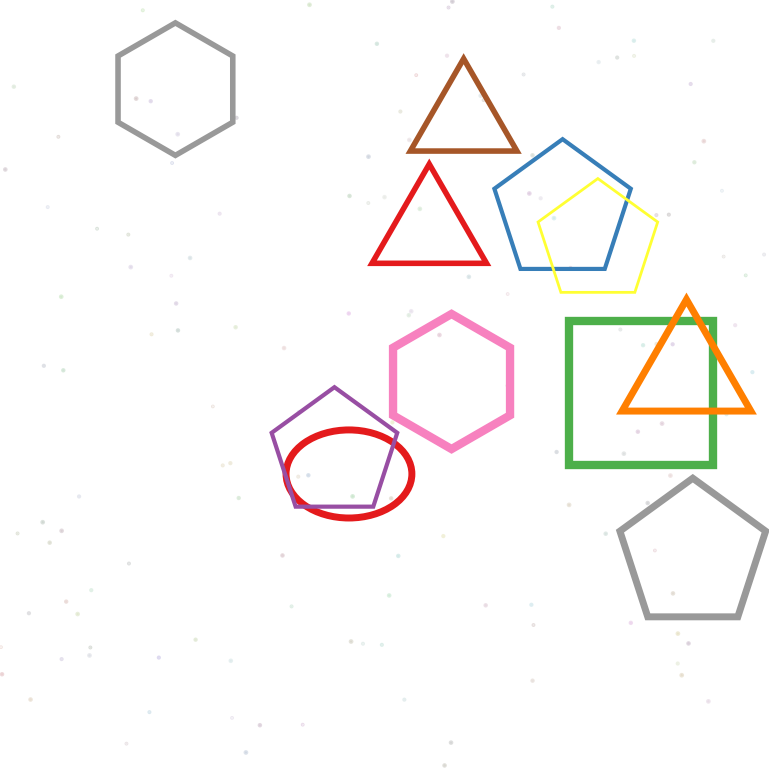[{"shape": "triangle", "thickness": 2, "radius": 0.43, "center": [0.557, 0.701]}, {"shape": "oval", "thickness": 2.5, "radius": 0.41, "center": [0.453, 0.384]}, {"shape": "pentagon", "thickness": 1.5, "radius": 0.47, "center": [0.731, 0.726]}, {"shape": "square", "thickness": 3, "radius": 0.47, "center": [0.832, 0.489]}, {"shape": "pentagon", "thickness": 1.5, "radius": 0.43, "center": [0.434, 0.411]}, {"shape": "triangle", "thickness": 2.5, "radius": 0.48, "center": [0.892, 0.514]}, {"shape": "pentagon", "thickness": 1, "radius": 0.41, "center": [0.776, 0.686]}, {"shape": "triangle", "thickness": 2, "radius": 0.4, "center": [0.602, 0.844]}, {"shape": "hexagon", "thickness": 3, "radius": 0.44, "center": [0.586, 0.505]}, {"shape": "pentagon", "thickness": 2.5, "radius": 0.5, "center": [0.9, 0.279]}, {"shape": "hexagon", "thickness": 2, "radius": 0.43, "center": [0.228, 0.884]}]